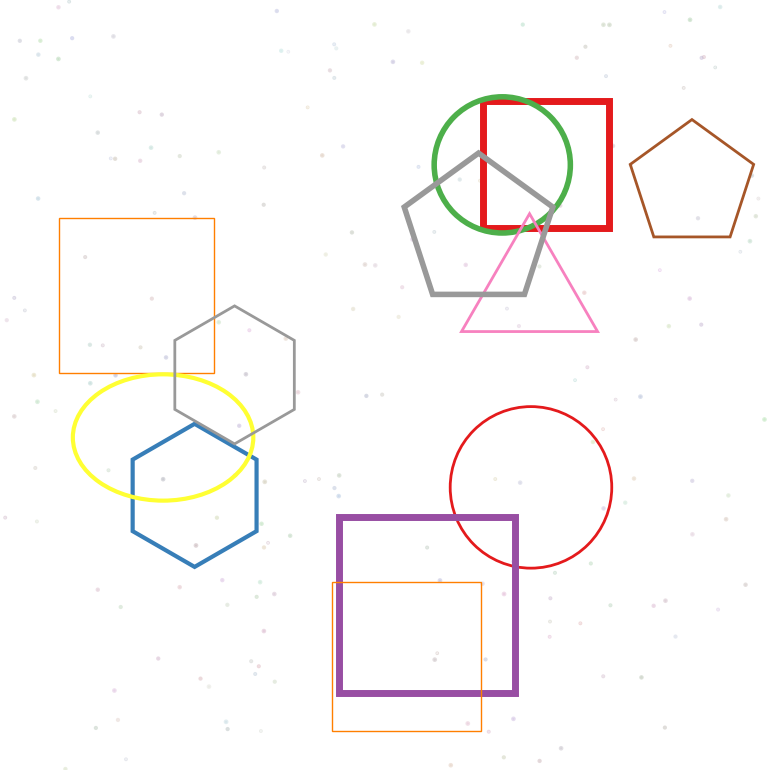[{"shape": "square", "thickness": 2.5, "radius": 0.41, "center": [0.709, 0.786]}, {"shape": "circle", "thickness": 1, "radius": 0.52, "center": [0.69, 0.367]}, {"shape": "hexagon", "thickness": 1.5, "radius": 0.46, "center": [0.253, 0.357]}, {"shape": "circle", "thickness": 2, "radius": 0.44, "center": [0.652, 0.786]}, {"shape": "square", "thickness": 2.5, "radius": 0.57, "center": [0.554, 0.214]}, {"shape": "square", "thickness": 0.5, "radius": 0.5, "center": [0.177, 0.616]}, {"shape": "square", "thickness": 0.5, "radius": 0.48, "center": [0.527, 0.148]}, {"shape": "oval", "thickness": 1.5, "radius": 0.59, "center": [0.212, 0.432]}, {"shape": "pentagon", "thickness": 1, "radius": 0.42, "center": [0.899, 0.76]}, {"shape": "triangle", "thickness": 1, "radius": 0.51, "center": [0.688, 0.62]}, {"shape": "hexagon", "thickness": 1, "radius": 0.45, "center": [0.305, 0.513]}, {"shape": "pentagon", "thickness": 2, "radius": 0.51, "center": [0.621, 0.7]}]